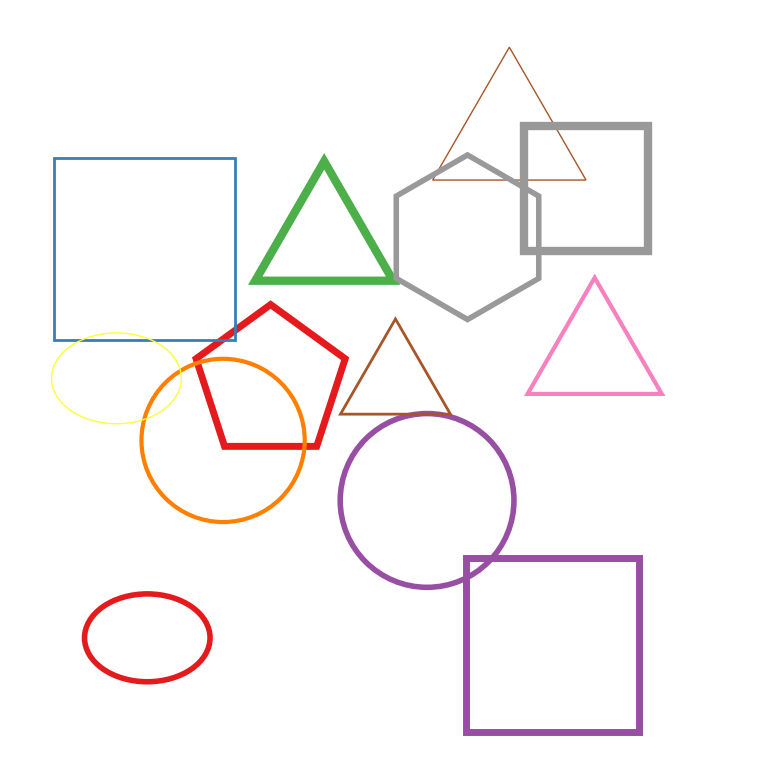[{"shape": "pentagon", "thickness": 2.5, "radius": 0.51, "center": [0.351, 0.503]}, {"shape": "oval", "thickness": 2, "radius": 0.41, "center": [0.191, 0.172]}, {"shape": "square", "thickness": 1, "radius": 0.59, "center": [0.188, 0.676]}, {"shape": "triangle", "thickness": 3, "radius": 0.52, "center": [0.421, 0.687]}, {"shape": "square", "thickness": 2.5, "radius": 0.56, "center": [0.718, 0.162]}, {"shape": "circle", "thickness": 2, "radius": 0.56, "center": [0.555, 0.35]}, {"shape": "circle", "thickness": 1.5, "radius": 0.53, "center": [0.29, 0.428]}, {"shape": "oval", "thickness": 0.5, "radius": 0.42, "center": [0.151, 0.509]}, {"shape": "triangle", "thickness": 0.5, "radius": 0.57, "center": [0.661, 0.824]}, {"shape": "triangle", "thickness": 1, "radius": 0.41, "center": [0.514, 0.503]}, {"shape": "triangle", "thickness": 1.5, "radius": 0.5, "center": [0.772, 0.539]}, {"shape": "square", "thickness": 3, "radius": 0.4, "center": [0.761, 0.755]}, {"shape": "hexagon", "thickness": 2, "radius": 0.53, "center": [0.607, 0.692]}]